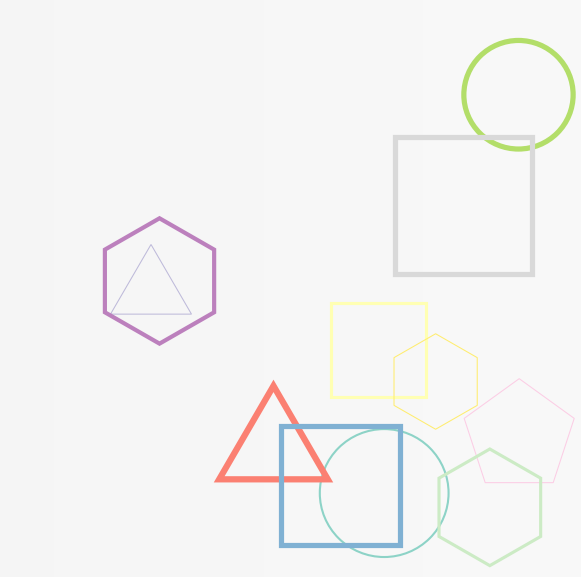[{"shape": "circle", "thickness": 1, "radius": 0.55, "center": [0.661, 0.145]}, {"shape": "square", "thickness": 1.5, "radius": 0.41, "center": [0.651, 0.393]}, {"shape": "triangle", "thickness": 0.5, "radius": 0.4, "center": [0.26, 0.495]}, {"shape": "triangle", "thickness": 3, "radius": 0.54, "center": [0.471, 0.223]}, {"shape": "square", "thickness": 2.5, "radius": 0.51, "center": [0.585, 0.159]}, {"shape": "circle", "thickness": 2.5, "radius": 0.47, "center": [0.892, 0.835]}, {"shape": "pentagon", "thickness": 0.5, "radius": 0.5, "center": [0.893, 0.244]}, {"shape": "square", "thickness": 2.5, "radius": 0.59, "center": [0.798, 0.643]}, {"shape": "hexagon", "thickness": 2, "radius": 0.54, "center": [0.274, 0.513]}, {"shape": "hexagon", "thickness": 1.5, "radius": 0.5, "center": [0.843, 0.121]}, {"shape": "hexagon", "thickness": 0.5, "radius": 0.41, "center": [0.749, 0.339]}]